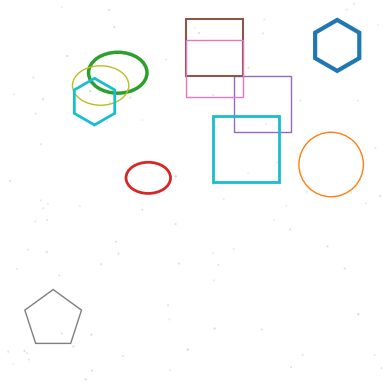[{"shape": "hexagon", "thickness": 3, "radius": 0.33, "center": [0.876, 0.882]}, {"shape": "circle", "thickness": 1, "radius": 0.42, "center": [0.86, 0.573]}, {"shape": "oval", "thickness": 2.5, "radius": 0.38, "center": [0.306, 0.811]}, {"shape": "oval", "thickness": 2, "radius": 0.29, "center": [0.385, 0.538]}, {"shape": "square", "thickness": 1, "radius": 0.37, "center": [0.682, 0.729]}, {"shape": "square", "thickness": 1.5, "radius": 0.37, "center": [0.557, 0.876]}, {"shape": "square", "thickness": 1, "radius": 0.36, "center": [0.557, 0.822]}, {"shape": "pentagon", "thickness": 1, "radius": 0.39, "center": [0.138, 0.171]}, {"shape": "oval", "thickness": 1, "radius": 0.37, "center": [0.261, 0.778]}, {"shape": "square", "thickness": 2, "radius": 0.43, "center": [0.638, 0.612]}, {"shape": "hexagon", "thickness": 2, "radius": 0.3, "center": [0.245, 0.736]}]